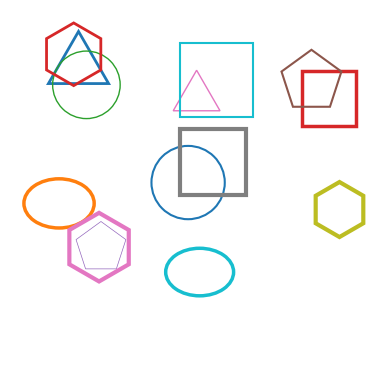[{"shape": "triangle", "thickness": 2, "radius": 0.45, "center": [0.204, 0.828]}, {"shape": "circle", "thickness": 1.5, "radius": 0.48, "center": [0.489, 0.526]}, {"shape": "oval", "thickness": 2.5, "radius": 0.46, "center": [0.153, 0.472]}, {"shape": "circle", "thickness": 1, "radius": 0.44, "center": [0.224, 0.78]}, {"shape": "hexagon", "thickness": 2, "radius": 0.41, "center": [0.191, 0.859]}, {"shape": "square", "thickness": 2.5, "radius": 0.35, "center": [0.854, 0.744]}, {"shape": "pentagon", "thickness": 0.5, "radius": 0.34, "center": [0.262, 0.357]}, {"shape": "pentagon", "thickness": 1.5, "radius": 0.41, "center": [0.809, 0.789]}, {"shape": "hexagon", "thickness": 3, "radius": 0.45, "center": [0.257, 0.358]}, {"shape": "triangle", "thickness": 1, "radius": 0.35, "center": [0.511, 0.747]}, {"shape": "square", "thickness": 3, "radius": 0.43, "center": [0.554, 0.58]}, {"shape": "hexagon", "thickness": 3, "radius": 0.36, "center": [0.882, 0.456]}, {"shape": "square", "thickness": 1.5, "radius": 0.48, "center": [0.563, 0.792]}, {"shape": "oval", "thickness": 2.5, "radius": 0.44, "center": [0.519, 0.293]}]